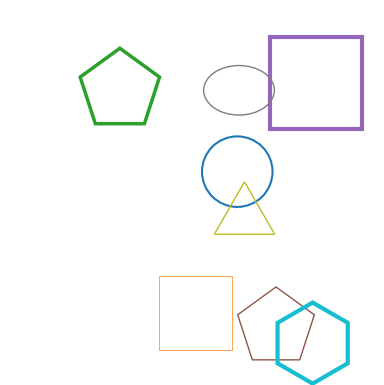[{"shape": "circle", "thickness": 1.5, "radius": 0.46, "center": [0.616, 0.554]}, {"shape": "square", "thickness": 0.5, "radius": 0.48, "center": [0.507, 0.187]}, {"shape": "pentagon", "thickness": 2.5, "radius": 0.54, "center": [0.311, 0.766]}, {"shape": "square", "thickness": 3, "radius": 0.6, "center": [0.822, 0.785]}, {"shape": "pentagon", "thickness": 1, "radius": 0.52, "center": [0.717, 0.15]}, {"shape": "oval", "thickness": 1, "radius": 0.46, "center": [0.621, 0.765]}, {"shape": "triangle", "thickness": 1, "radius": 0.45, "center": [0.635, 0.437]}, {"shape": "hexagon", "thickness": 3, "radius": 0.53, "center": [0.812, 0.109]}]